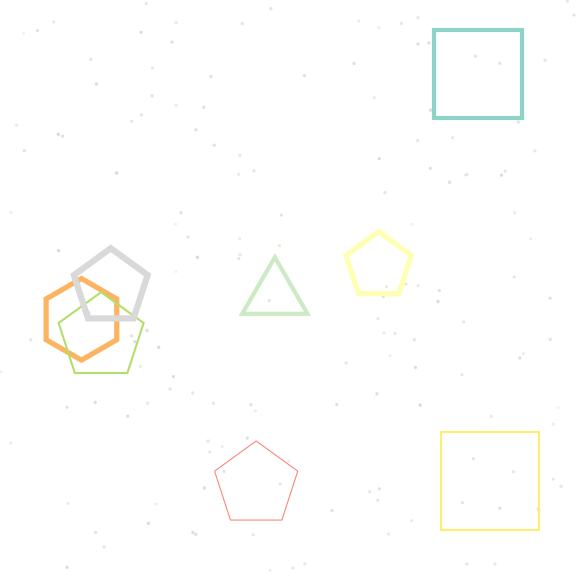[{"shape": "square", "thickness": 2, "radius": 0.38, "center": [0.828, 0.871]}, {"shape": "pentagon", "thickness": 2.5, "radius": 0.3, "center": [0.656, 0.539]}, {"shape": "pentagon", "thickness": 0.5, "radius": 0.38, "center": [0.444, 0.16]}, {"shape": "hexagon", "thickness": 2.5, "radius": 0.35, "center": [0.141, 0.446]}, {"shape": "pentagon", "thickness": 1, "radius": 0.39, "center": [0.175, 0.416]}, {"shape": "pentagon", "thickness": 3, "radius": 0.34, "center": [0.192, 0.502]}, {"shape": "triangle", "thickness": 2, "radius": 0.33, "center": [0.476, 0.488]}, {"shape": "square", "thickness": 1, "radius": 0.43, "center": [0.849, 0.166]}]